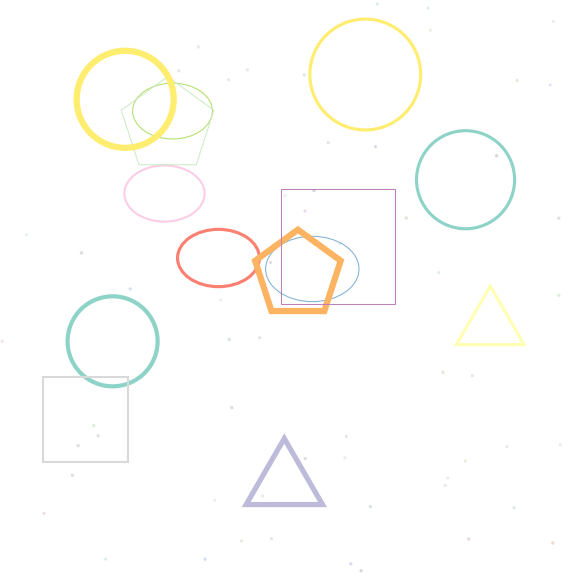[{"shape": "circle", "thickness": 1.5, "radius": 0.42, "center": [0.806, 0.688]}, {"shape": "circle", "thickness": 2, "radius": 0.39, "center": [0.195, 0.408]}, {"shape": "triangle", "thickness": 1.5, "radius": 0.34, "center": [0.849, 0.436]}, {"shape": "triangle", "thickness": 2.5, "radius": 0.38, "center": [0.492, 0.164]}, {"shape": "oval", "thickness": 1.5, "radius": 0.35, "center": [0.378, 0.552]}, {"shape": "oval", "thickness": 0.5, "radius": 0.4, "center": [0.541, 0.533]}, {"shape": "pentagon", "thickness": 3, "radius": 0.39, "center": [0.516, 0.524]}, {"shape": "oval", "thickness": 0.5, "radius": 0.35, "center": [0.299, 0.807]}, {"shape": "oval", "thickness": 1, "radius": 0.35, "center": [0.285, 0.664]}, {"shape": "square", "thickness": 1, "radius": 0.37, "center": [0.148, 0.273]}, {"shape": "square", "thickness": 0.5, "radius": 0.5, "center": [0.585, 0.572]}, {"shape": "pentagon", "thickness": 0.5, "radius": 0.42, "center": [0.29, 0.782]}, {"shape": "circle", "thickness": 1.5, "radius": 0.48, "center": [0.632, 0.87]}, {"shape": "circle", "thickness": 3, "radius": 0.42, "center": [0.217, 0.827]}]